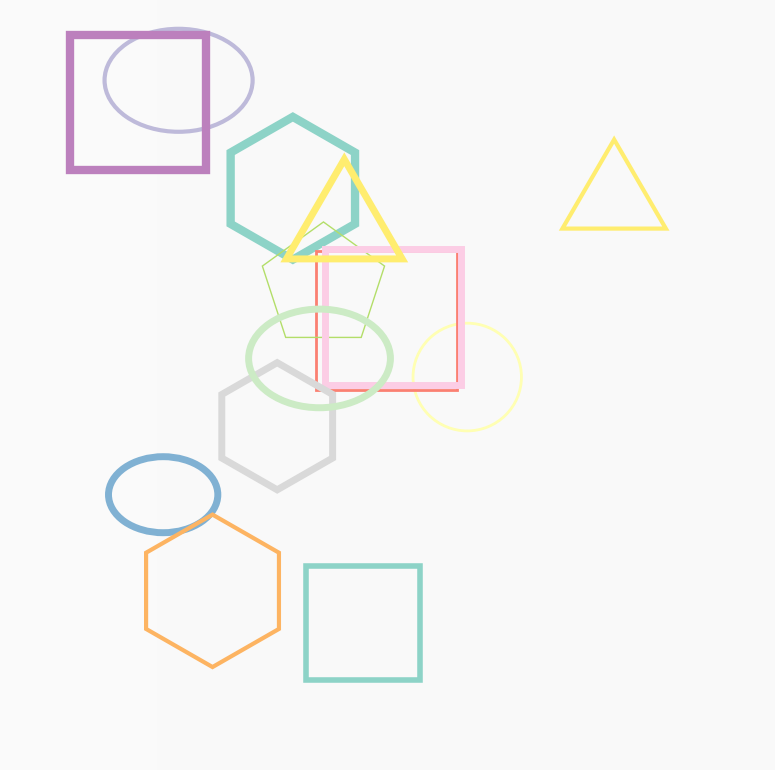[{"shape": "square", "thickness": 2, "radius": 0.37, "center": [0.469, 0.191]}, {"shape": "hexagon", "thickness": 3, "radius": 0.46, "center": [0.378, 0.756]}, {"shape": "circle", "thickness": 1, "radius": 0.35, "center": [0.603, 0.51]}, {"shape": "oval", "thickness": 1.5, "radius": 0.48, "center": [0.23, 0.896]}, {"shape": "square", "thickness": 1, "radius": 0.45, "center": [0.499, 0.584]}, {"shape": "oval", "thickness": 2.5, "radius": 0.35, "center": [0.211, 0.358]}, {"shape": "hexagon", "thickness": 1.5, "radius": 0.49, "center": [0.274, 0.233]}, {"shape": "pentagon", "thickness": 0.5, "radius": 0.41, "center": [0.417, 0.629]}, {"shape": "square", "thickness": 2.5, "radius": 0.44, "center": [0.507, 0.588]}, {"shape": "hexagon", "thickness": 2.5, "radius": 0.41, "center": [0.358, 0.446]}, {"shape": "square", "thickness": 3, "radius": 0.44, "center": [0.178, 0.867]}, {"shape": "oval", "thickness": 2.5, "radius": 0.46, "center": [0.412, 0.535]}, {"shape": "triangle", "thickness": 1.5, "radius": 0.39, "center": [0.792, 0.742]}, {"shape": "triangle", "thickness": 2.5, "radius": 0.43, "center": [0.444, 0.707]}]